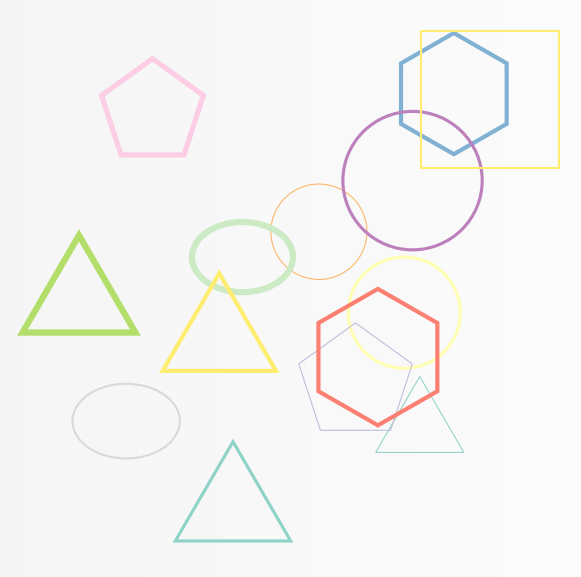[{"shape": "triangle", "thickness": 1.5, "radius": 0.57, "center": [0.401, 0.12]}, {"shape": "triangle", "thickness": 0.5, "radius": 0.44, "center": [0.722, 0.26]}, {"shape": "circle", "thickness": 1.5, "radius": 0.48, "center": [0.696, 0.458]}, {"shape": "pentagon", "thickness": 0.5, "radius": 0.51, "center": [0.612, 0.337]}, {"shape": "hexagon", "thickness": 2, "radius": 0.59, "center": [0.65, 0.381]}, {"shape": "hexagon", "thickness": 2, "radius": 0.52, "center": [0.781, 0.837]}, {"shape": "circle", "thickness": 0.5, "radius": 0.41, "center": [0.549, 0.598]}, {"shape": "triangle", "thickness": 3, "radius": 0.56, "center": [0.136, 0.479]}, {"shape": "pentagon", "thickness": 2.5, "radius": 0.46, "center": [0.262, 0.805]}, {"shape": "oval", "thickness": 1, "radius": 0.46, "center": [0.217, 0.27]}, {"shape": "circle", "thickness": 1.5, "radius": 0.6, "center": [0.71, 0.686]}, {"shape": "oval", "thickness": 3, "radius": 0.43, "center": [0.417, 0.554]}, {"shape": "square", "thickness": 1, "radius": 0.59, "center": [0.842, 0.826]}, {"shape": "triangle", "thickness": 2, "radius": 0.56, "center": [0.377, 0.413]}]